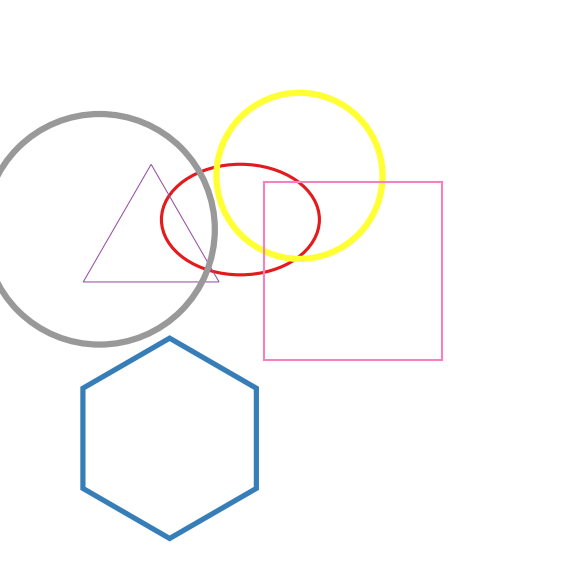[{"shape": "oval", "thickness": 1.5, "radius": 0.68, "center": [0.416, 0.619]}, {"shape": "hexagon", "thickness": 2.5, "radius": 0.87, "center": [0.294, 0.24]}, {"shape": "triangle", "thickness": 0.5, "radius": 0.68, "center": [0.262, 0.579]}, {"shape": "circle", "thickness": 3, "radius": 0.72, "center": [0.519, 0.695]}, {"shape": "square", "thickness": 1, "radius": 0.77, "center": [0.611, 0.53]}, {"shape": "circle", "thickness": 3, "radius": 1.0, "center": [0.172, 0.602]}]